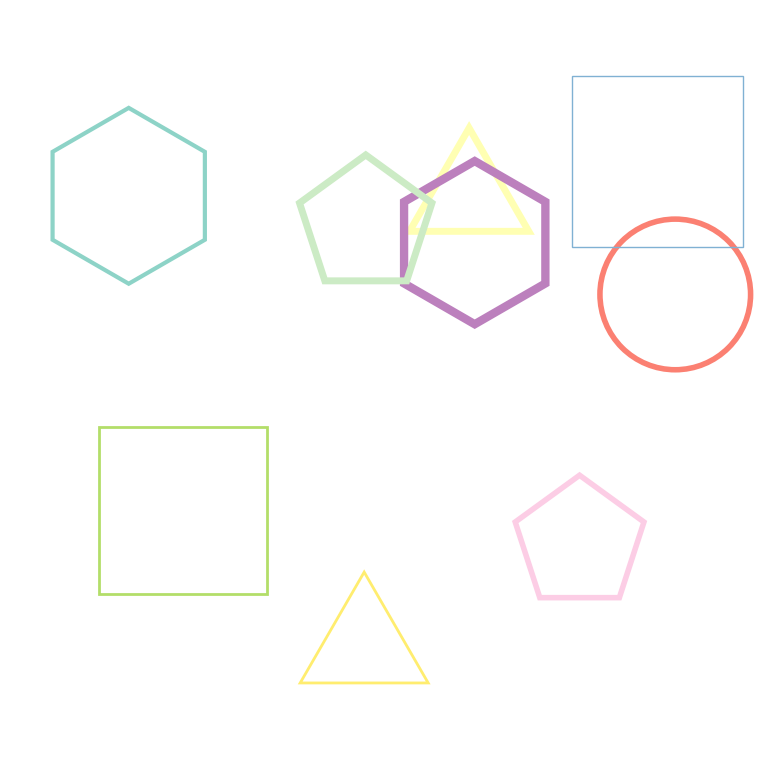[{"shape": "hexagon", "thickness": 1.5, "radius": 0.57, "center": [0.167, 0.746]}, {"shape": "triangle", "thickness": 2.5, "radius": 0.45, "center": [0.609, 0.744]}, {"shape": "circle", "thickness": 2, "radius": 0.49, "center": [0.877, 0.618]}, {"shape": "square", "thickness": 0.5, "radius": 0.56, "center": [0.854, 0.79]}, {"shape": "square", "thickness": 1, "radius": 0.54, "center": [0.237, 0.337]}, {"shape": "pentagon", "thickness": 2, "radius": 0.44, "center": [0.753, 0.295]}, {"shape": "hexagon", "thickness": 3, "radius": 0.53, "center": [0.617, 0.685]}, {"shape": "pentagon", "thickness": 2.5, "radius": 0.45, "center": [0.475, 0.708]}, {"shape": "triangle", "thickness": 1, "radius": 0.48, "center": [0.473, 0.161]}]